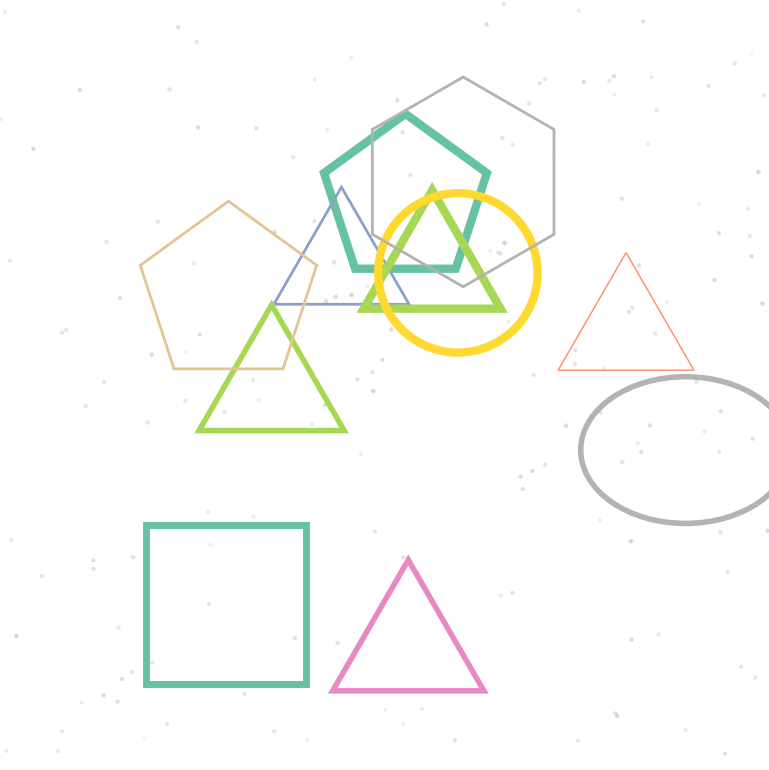[{"shape": "pentagon", "thickness": 3, "radius": 0.56, "center": [0.527, 0.741]}, {"shape": "square", "thickness": 2.5, "radius": 0.52, "center": [0.294, 0.215]}, {"shape": "triangle", "thickness": 0.5, "radius": 0.51, "center": [0.813, 0.57]}, {"shape": "triangle", "thickness": 1, "radius": 0.51, "center": [0.443, 0.656]}, {"shape": "triangle", "thickness": 2, "radius": 0.57, "center": [0.53, 0.159]}, {"shape": "triangle", "thickness": 2, "radius": 0.54, "center": [0.353, 0.495]}, {"shape": "triangle", "thickness": 3, "radius": 0.51, "center": [0.561, 0.65]}, {"shape": "circle", "thickness": 3, "radius": 0.52, "center": [0.595, 0.646]}, {"shape": "pentagon", "thickness": 1, "radius": 0.6, "center": [0.297, 0.618]}, {"shape": "hexagon", "thickness": 1, "radius": 0.68, "center": [0.602, 0.764]}, {"shape": "oval", "thickness": 2, "radius": 0.68, "center": [0.89, 0.415]}]